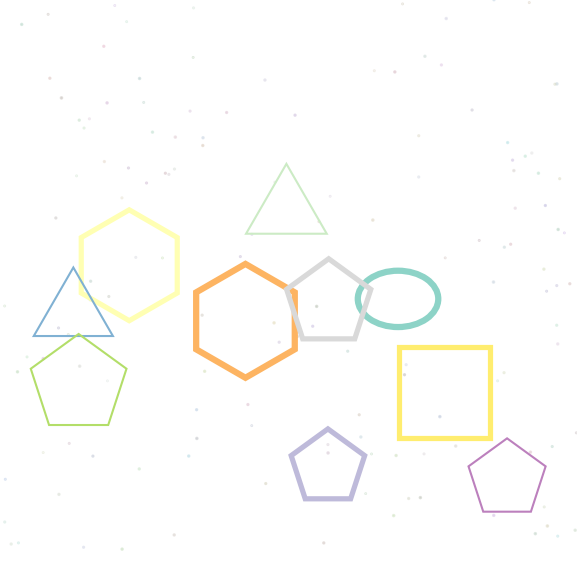[{"shape": "oval", "thickness": 3, "radius": 0.35, "center": [0.689, 0.482]}, {"shape": "hexagon", "thickness": 2.5, "radius": 0.48, "center": [0.224, 0.54]}, {"shape": "pentagon", "thickness": 2.5, "radius": 0.33, "center": [0.568, 0.19]}, {"shape": "triangle", "thickness": 1, "radius": 0.4, "center": [0.127, 0.457]}, {"shape": "hexagon", "thickness": 3, "radius": 0.49, "center": [0.425, 0.444]}, {"shape": "pentagon", "thickness": 1, "radius": 0.44, "center": [0.136, 0.334]}, {"shape": "pentagon", "thickness": 2.5, "radius": 0.38, "center": [0.569, 0.474]}, {"shape": "pentagon", "thickness": 1, "radius": 0.35, "center": [0.878, 0.17]}, {"shape": "triangle", "thickness": 1, "radius": 0.4, "center": [0.496, 0.635]}, {"shape": "square", "thickness": 2.5, "radius": 0.39, "center": [0.769, 0.32]}]